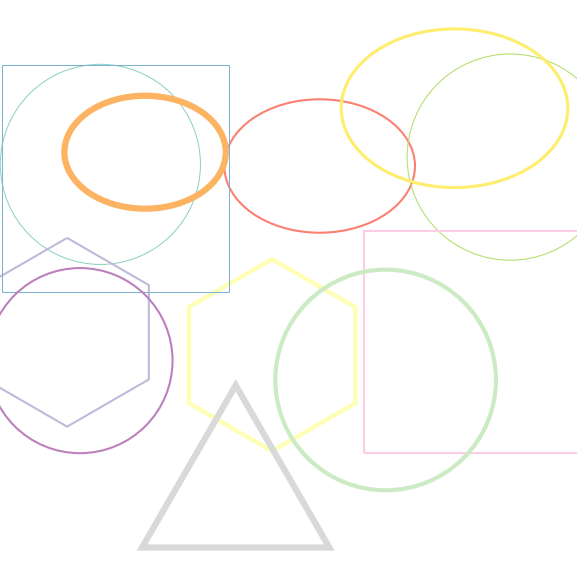[{"shape": "circle", "thickness": 0.5, "radius": 0.87, "center": [0.174, 0.714]}, {"shape": "hexagon", "thickness": 2, "radius": 0.83, "center": [0.471, 0.384]}, {"shape": "hexagon", "thickness": 1, "radius": 0.82, "center": [0.116, 0.424]}, {"shape": "oval", "thickness": 1, "radius": 0.83, "center": [0.554, 0.712]}, {"shape": "square", "thickness": 0.5, "radius": 0.98, "center": [0.2, 0.69]}, {"shape": "oval", "thickness": 3, "radius": 0.7, "center": [0.251, 0.736]}, {"shape": "circle", "thickness": 0.5, "radius": 0.89, "center": [0.884, 0.727]}, {"shape": "square", "thickness": 1, "radius": 0.96, "center": [0.821, 0.407]}, {"shape": "triangle", "thickness": 3, "radius": 0.94, "center": [0.408, 0.145]}, {"shape": "circle", "thickness": 1, "radius": 0.8, "center": [0.138, 0.375]}, {"shape": "circle", "thickness": 2, "radius": 0.96, "center": [0.668, 0.341]}, {"shape": "oval", "thickness": 1.5, "radius": 0.98, "center": [0.787, 0.812]}]